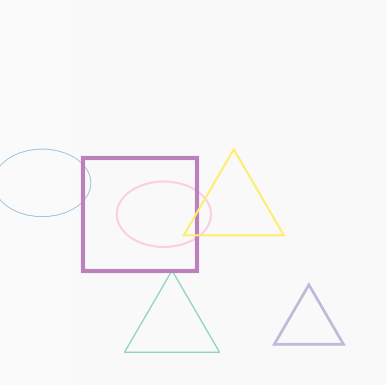[{"shape": "triangle", "thickness": 1, "radius": 0.71, "center": [0.444, 0.156]}, {"shape": "triangle", "thickness": 2, "radius": 0.52, "center": [0.797, 0.157]}, {"shape": "oval", "thickness": 0.5, "radius": 0.63, "center": [0.109, 0.525]}, {"shape": "oval", "thickness": 1.5, "radius": 0.61, "center": [0.423, 0.444]}, {"shape": "square", "thickness": 3, "radius": 0.74, "center": [0.362, 0.443]}, {"shape": "triangle", "thickness": 1.5, "radius": 0.74, "center": [0.603, 0.463]}]